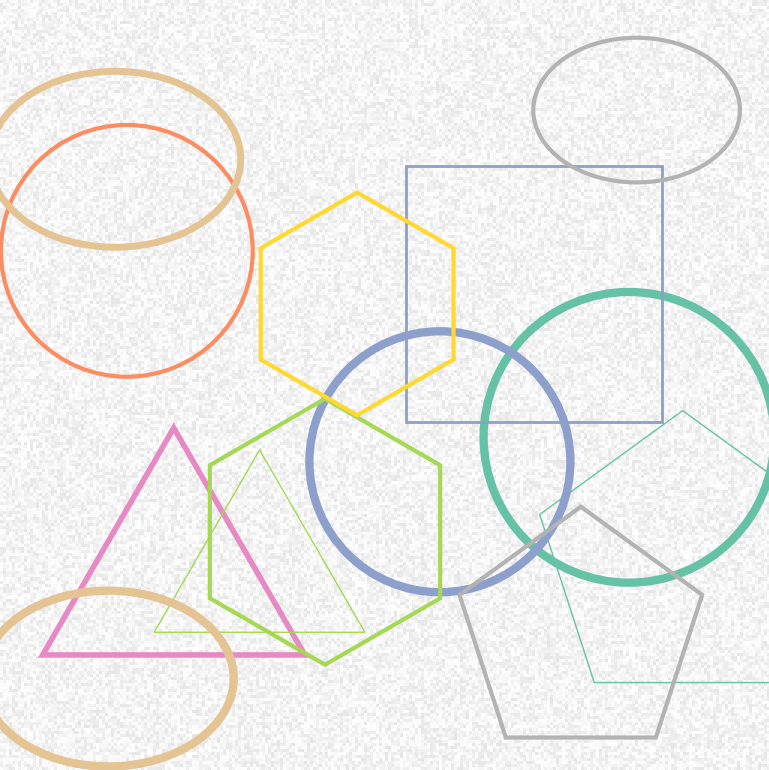[{"shape": "pentagon", "thickness": 0.5, "radius": 0.98, "center": [0.887, 0.271]}, {"shape": "circle", "thickness": 3, "radius": 0.94, "center": [0.817, 0.432]}, {"shape": "circle", "thickness": 1.5, "radius": 0.82, "center": [0.165, 0.674]}, {"shape": "square", "thickness": 1, "radius": 0.83, "center": [0.693, 0.618]}, {"shape": "circle", "thickness": 3, "radius": 0.85, "center": [0.571, 0.4]}, {"shape": "triangle", "thickness": 2, "radius": 0.98, "center": [0.226, 0.248]}, {"shape": "triangle", "thickness": 0.5, "radius": 0.79, "center": [0.337, 0.258]}, {"shape": "hexagon", "thickness": 1.5, "radius": 0.86, "center": [0.422, 0.309]}, {"shape": "hexagon", "thickness": 1.5, "radius": 0.72, "center": [0.464, 0.605]}, {"shape": "oval", "thickness": 2.5, "radius": 0.82, "center": [0.149, 0.793]}, {"shape": "oval", "thickness": 3, "radius": 0.82, "center": [0.14, 0.119]}, {"shape": "oval", "thickness": 1.5, "radius": 0.67, "center": [0.827, 0.857]}, {"shape": "pentagon", "thickness": 1.5, "radius": 0.83, "center": [0.754, 0.176]}]